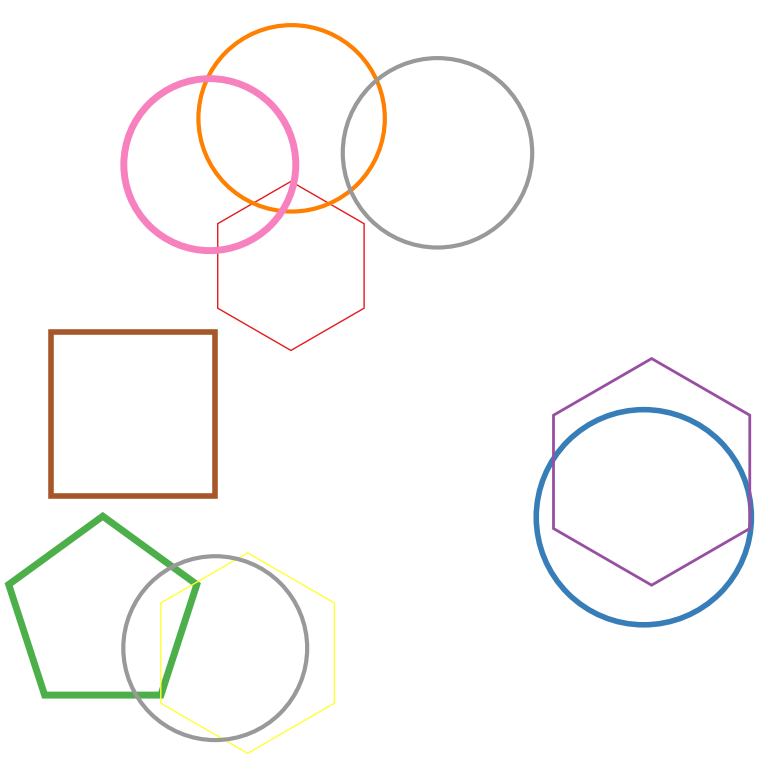[{"shape": "hexagon", "thickness": 0.5, "radius": 0.55, "center": [0.378, 0.655]}, {"shape": "circle", "thickness": 2, "radius": 0.7, "center": [0.836, 0.328]}, {"shape": "pentagon", "thickness": 2.5, "radius": 0.64, "center": [0.133, 0.201]}, {"shape": "hexagon", "thickness": 1, "radius": 0.74, "center": [0.846, 0.387]}, {"shape": "circle", "thickness": 1.5, "radius": 0.61, "center": [0.379, 0.846]}, {"shape": "hexagon", "thickness": 0.5, "radius": 0.65, "center": [0.322, 0.152]}, {"shape": "square", "thickness": 2, "radius": 0.53, "center": [0.172, 0.462]}, {"shape": "circle", "thickness": 2.5, "radius": 0.56, "center": [0.272, 0.786]}, {"shape": "circle", "thickness": 1.5, "radius": 0.6, "center": [0.28, 0.158]}, {"shape": "circle", "thickness": 1.5, "radius": 0.61, "center": [0.568, 0.802]}]